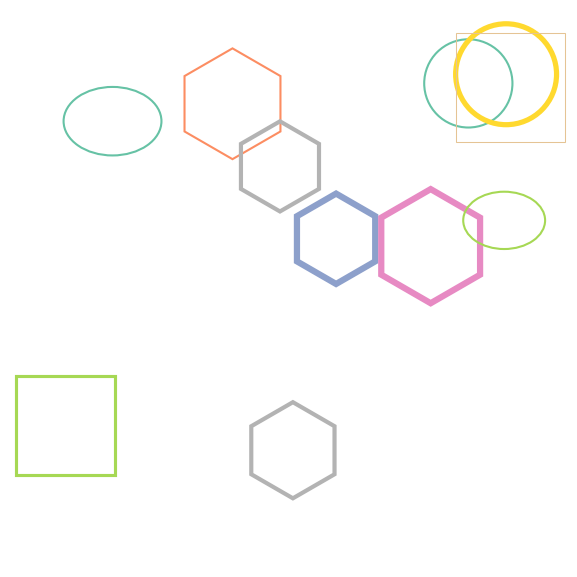[{"shape": "oval", "thickness": 1, "radius": 0.42, "center": [0.195, 0.789]}, {"shape": "circle", "thickness": 1, "radius": 0.38, "center": [0.811, 0.855]}, {"shape": "hexagon", "thickness": 1, "radius": 0.48, "center": [0.403, 0.819]}, {"shape": "hexagon", "thickness": 3, "radius": 0.39, "center": [0.582, 0.586]}, {"shape": "hexagon", "thickness": 3, "radius": 0.49, "center": [0.746, 0.573]}, {"shape": "oval", "thickness": 1, "radius": 0.35, "center": [0.873, 0.618]}, {"shape": "square", "thickness": 1.5, "radius": 0.43, "center": [0.114, 0.262]}, {"shape": "circle", "thickness": 2.5, "radius": 0.44, "center": [0.876, 0.871]}, {"shape": "square", "thickness": 0.5, "radius": 0.47, "center": [0.884, 0.847]}, {"shape": "hexagon", "thickness": 2, "radius": 0.42, "center": [0.507, 0.219]}, {"shape": "hexagon", "thickness": 2, "radius": 0.39, "center": [0.485, 0.711]}]